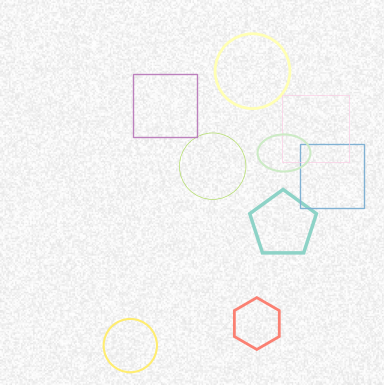[{"shape": "pentagon", "thickness": 2.5, "radius": 0.46, "center": [0.735, 0.417]}, {"shape": "circle", "thickness": 2, "radius": 0.49, "center": [0.656, 0.815]}, {"shape": "hexagon", "thickness": 2, "radius": 0.34, "center": [0.667, 0.16]}, {"shape": "square", "thickness": 1, "radius": 0.41, "center": [0.863, 0.543]}, {"shape": "circle", "thickness": 0.5, "radius": 0.43, "center": [0.552, 0.568]}, {"shape": "square", "thickness": 0.5, "radius": 0.43, "center": [0.819, 0.665]}, {"shape": "square", "thickness": 1, "radius": 0.41, "center": [0.429, 0.727]}, {"shape": "oval", "thickness": 1.5, "radius": 0.34, "center": [0.738, 0.603]}, {"shape": "circle", "thickness": 1.5, "radius": 0.35, "center": [0.338, 0.102]}]